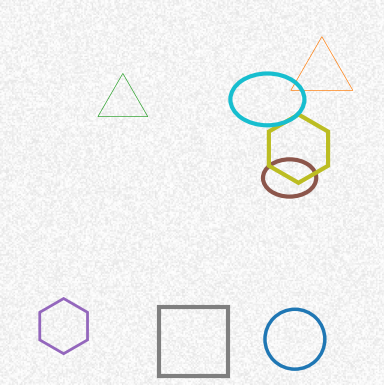[{"shape": "circle", "thickness": 2.5, "radius": 0.39, "center": [0.766, 0.119]}, {"shape": "triangle", "thickness": 0.5, "radius": 0.47, "center": [0.836, 0.812]}, {"shape": "triangle", "thickness": 0.5, "radius": 0.37, "center": [0.319, 0.734]}, {"shape": "hexagon", "thickness": 2, "radius": 0.36, "center": [0.165, 0.153]}, {"shape": "oval", "thickness": 3, "radius": 0.35, "center": [0.752, 0.538]}, {"shape": "square", "thickness": 3, "radius": 0.45, "center": [0.503, 0.114]}, {"shape": "hexagon", "thickness": 3, "radius": 0.44, "center": [0.775, 0.614]}, {"shape": "oval", "thickness": 3, "radius": 0.48, "center": [0.695, 0.742]}]